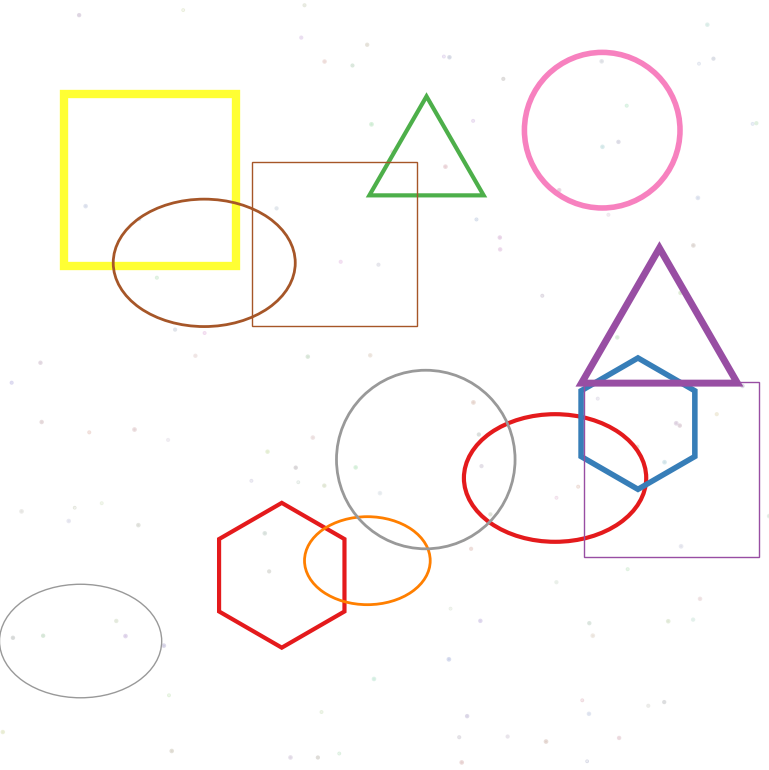[{"shape": "oval", "thickness": 1.5, "radius": 0.59, "center": [0.721, 0.379]}, {"shape": "hexagon", "thickness": 1.5, "radius": 0.47, "center": [0.366, 0.253]}, {"shape": "hexagon", "thickness": 2, "radius": 0.43, "center": [0.829, 0.45]}, {"shape": "triangle", "thickness": 1.5, "radius": 0.43, "center": [0.554, 0.789]}, {"shape": "triangle", "thickness": 2.5, "radius": 0.58, "center": [0.856, 0.561]}, {"shape": "square", "thickness": 0.5, "radius": 0.57, "center": [0.872, 0.39]}, {"shape": "oval", "thickness": 1, "radius": 0.41, "center": [0.477, 0.272]}, {"shape": "square", "thickness": 3, "radius": 0.56, "center": [0.195, 0.766]}, {"shape": "oval", "thickness": 1, "radius": 0.59, "center": [0.265, 0.659]}, {"shape": "square", "thickness": 0.5, "radius": 0.53, "center": [0.434, 0.683]}, {"shape": "circle", "thickness": 2, "radius": 0.51, "center": [0.782, 0.831]}, {"shape": "oval", "thickness": 0.5, "radius": 0.53, "center": [0.105, 0.168]}, {"shape": "circle", "thickness": 1, "radius": 0.58, "center": [0.553, 0.403]}]